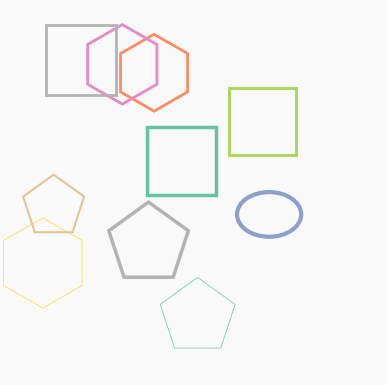[{"shape": "square", "thickness": 2.5, "radius": 0.44, "center": [0.467, 0.582]}, {"shape": "pentagon", "thickness": 0.5, "radius": 0.51, "center": [0.51, 0.178]}, {"shape": "hexagon", "thickness": 2, "radius": 0.5, "center": [0.398, 0.811]}, {"shape": "oval", "thickness": 3, "radius": 0.41, "center": [0.694, 0.443]}, {"shape": "hexagon", "thickness": 2, "radius": 0.52, "center": [0.316, 0.833]}, {"shape": "square", "thickness": 2, "radius": 0.43, "center": [0.677, 0.684]}, {"shape": "hexagon", "thickness": 0.5, "radius": 0.58, "center": [0.111, 0.317]}, {"shape": "pentagon", "thickness": 1.5, "radius": 0.41, "center": [0.138, 0.464]}, {"shape": "pentagon", "thickness": 2.5, "radius": 0.54, "center": [0.383, 0.367]}, {"shape": "square", "thickness": 2, "radius": 0.45, "center": [0.209, 0.844]}]